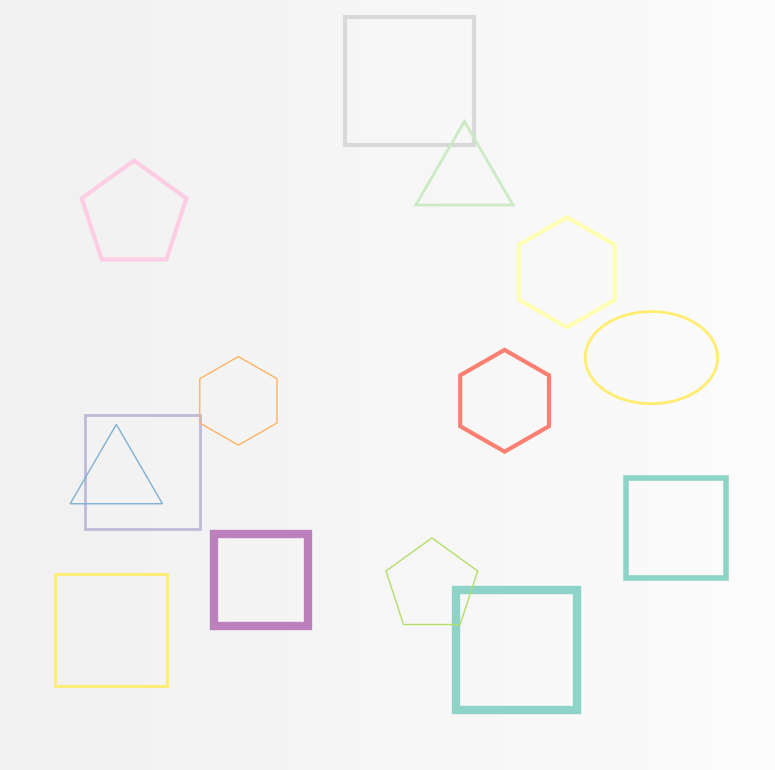[{"shape": "square", "thickness": 2, "radius": 0.32, "center": [0.873, 0.314]}, {"shape": "square", "thickness": 3, "radius": 0.39, "center": [0.667, 0.156]}, {"shape": "hexagon", "thickness": 1.5, "radius": 0.36, "center": [0.732, 0.646]}, {"shape": "square", "thickness": 1, "radius": 0.37, "center": [0.183, 0.388]}, {"shape": "hexagon", "thickness": 1.5, "radius": 0.33, "center": [0.651, 0.48]}, {"shape": "triangle", "thickness": 0.5, "radius": 0.34, "center": [0.15, 0.38]}, {"shape": "hexagon", "thickness": 0.5, "radius": 0.29, "center": [0.308, 0.479]}, {"shape": "pentagon", "thickness": 0.5, "radius": 0.31, "center": [0.557, 0.239]}, {"shape": "pentagon", "thickness": 1.5, "radius": 0.36, "center": [0.173, 0.72]}, {"shape": "square", "thickness": 1.5, "radius": 0.42, "center": [0.528, 0.895]}, {"shape": "square", "thickness": 3, "radius": 0.3, "center": [0.337, 0.247]}, {"shape": "triangle", "thickness": 1, "radius": 0.36, "center": [0.599, 0.77]}, {"shape": "oval", "thickness": 1, "radius": 0.43, "center": [0.841, 0.536]}, {"shape": "square", "thickness": 1, "radius": 0.36, "center": [0.143, 0.182]}]